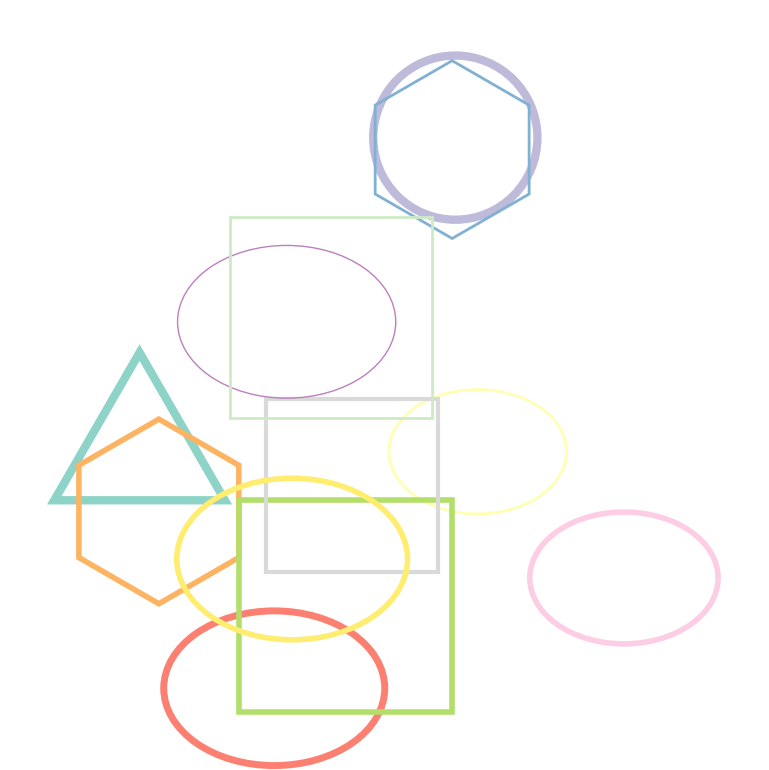[{"shape": "triangle", "thickness": 3, "radius": 0.64, "center": [0.181, 0.414]}, {"shape": "oval", "thickness": 1, "radius": 0.58, "center": [0.62, 0.413]}, {"shape": "circle", "thickness": 3, "radius": 0.53, "center": [0.591, 0.821]}, {"shape": "oval", "thickness": 2.5, "radius": 0.72, "center": [0.356, 0.106]}, {"shape": "hexagon", "thickness": 1, "radius": 0.58, "center": [0.587, 0.806]}, {"shape": "hexagon", "thickness": 2, "radius": 0.6, "center": [0.206, 0.336]}, {"shape": "square", "thickness": 2, "radius": 0.69, "center": [0.448, 0.213]}, {"shape": "oval", "thickness": 2, "radius": 0.61, "center": [0.81, 0.249]}, {"shape": "square", "thickness": 1.5, "radius": 0.56, "center": [0.457, 0.37]}, {"shape": "oval", "thickness": 0.5, "radius": 0.71, "center": [0.372, 0.582]}, {"shape": "square", "thickness": 1, "radius": 0.65, "center": [0.43, 0.588]}, {"shape": "oval", "thickness": 2, "radius": 0.75, "center": [0.379, 0.274]}]